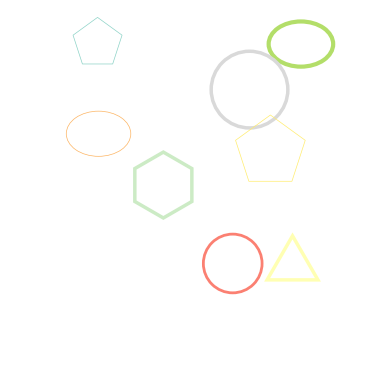[{"shape": "pentagon", "thickness": 0.5, "radius": 0.33, "center": [0.253, 0.888]}, {"shape": "triangle", "thickness": 2.5, "radius": 0.38, "center": [0.76, 0.311]}, {"shape": "circle", "thickness": 2, "radius": 0.38, "center": [0.604, 0.316]}, {"shape": "oval", "thickness": 0.5, "radius": 0.42, "center": [0.256, 0.653]}, {"shape": "oval", "thickness": 3, "radius": 0.42, "center": [0.782, 0.886]}, {"shape": "circle", "thickness": 2.5, "radius": 0.5, "center": [0.648, 0.767]}, {"shape": "hexagon", "thickness": 2.5, "radius": 0.43, "center": [0.424, 0.519]}, {"shape": "pentagon", "thickness": 0.5, "radius": 0.48, "center": [0.702, 0.606]}]